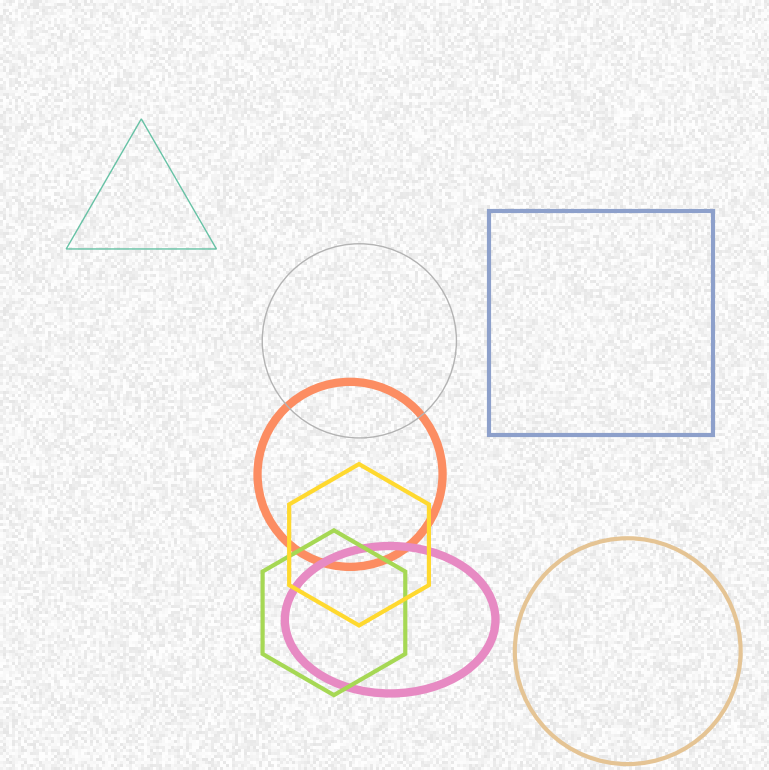[{"shape": "triangle", "thickness": 0.5, "radius": 0.56, "center": [0.184, 0.733]}, {"shape": "circle", "thickness": 3, "radius": 0.6, "center": [0.455, 0.384]}, {"shape": "square", "thickness": 1.5, "radius": 0.73, "center": [0.781, 0.581]}, {"shape": "oval", "thickness": 3, "radius": 0.68, "center": [0.507, 0.195]}, {"shape": "hexagon", "thickness": 1.5, "radius": 0.53, "center": [0.434, 0.204]}, {"shape": "hexagon", "thickness": 1.5, "radius": 0.52, "center": [0.466, 0.293]}, {"shape": "circle", "thickness": 1.5, "radius": 0.73, "center": [0.815, 0.154]}, {"shape": "circle", "thickness": 0.5, "radius": 0.63, "center": [0.467, 0.557]}]